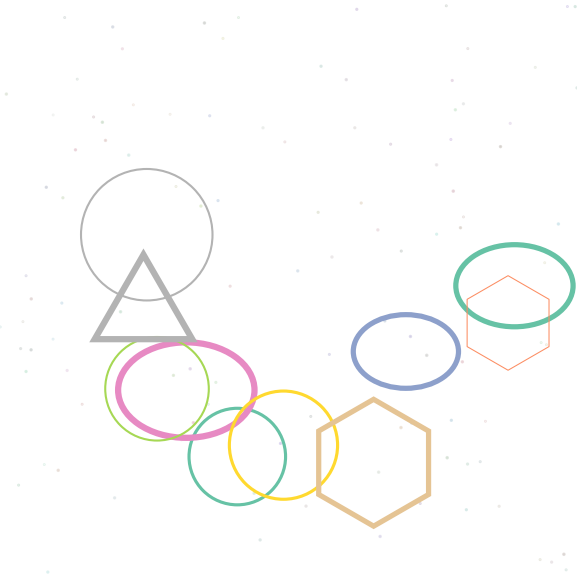[{"shape": "oval", "thickness": 2.5, "radius": 0.51, "center": [0.891, 0.504]}, {"shape": "circle", "thickness": 1.5, "radius": 0.42, "center": [0.411, 0.209]}, {"shape": "hexagon", "thickness": 0.5, "radius": 0.41, "center": [0.88, 0.44]}, {"shape": "oval", "thickness": 2.5, "radius": 0.46, "center": [0.703, 0.391]}, {"shape": "oval", "thickness": 3, "radius": 0.59, "center": [0.323, 0.324]}, {"shape": "circle", "thickness": 1, "radius": 0.45, "center": [0.272, 0.326]}, {"shape": "circle", "thickness": 1.5, "radius": 0.47, "center": [0.491, 0.228]}, {"shape": "hexagon", "thickness": 2.5, "radius": 0.55, "center": [0.647, 0.198]}, {"shape": "circle", "thickness": 1, "radius": 0.57, "center": [0.254, 0.593]}, {"shape": "triangle", "thickness": 3, "radius": 0.49, "center": [0.248, 0.461]}]